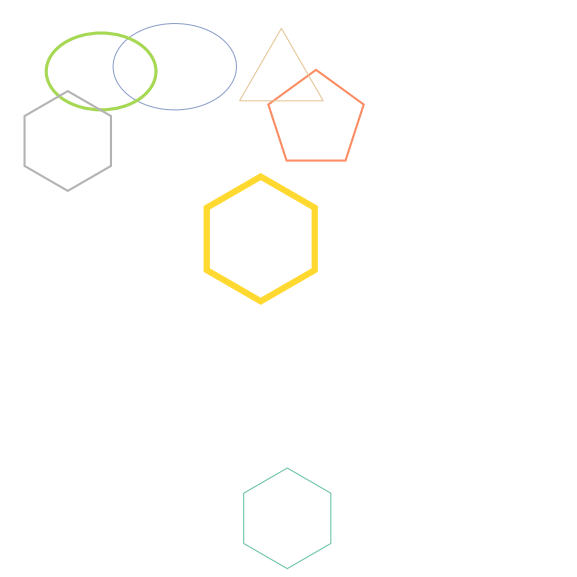[{"shape": "hexagon", "thickness": 0.5, "radius": 0.44, "center": [0.497, 0.102]}, {"shape": "pentagon", "thickness": 1, "radius": 0.43, "center": [0.547, 0.791]}, {"shape": "oval", "thickness": 0.5, "radius": 0.53, "center": [0.303, 0.884]}, {"shape": "oval", "thickness": 1.5, "radius": 0.48, "center": [0.175, 0.875]}, {"shape": "hexagon", "thickness": 3, "radius": 0.54, "center": [0.452, 0.585]}, {"shape": "triangle", "thickness": 0.5, "radius": 0.42, "center": [0.487, 0.866]}, {"shape": "hexagon", "thickness": 1, "radius": 0.43, "center": [0.117, 0.755]}]